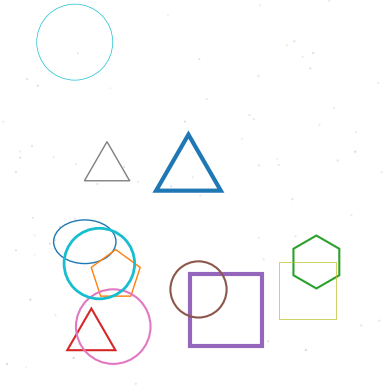[{"shape": "oval", "thickness": 1, "radius": 0.4, "center": [0.22, 0.372]}, {"shape": "triangle", "thickness": 3, "radius": 0.49, "center": [0.489, 0.553]}, {"shape": "pentagon", "thickness": 1, "radius": 0.33, "center": [0.301, 0.285]}, {"shape": "hexagon", "thickness": 1.5, "radius": 0.34, "center": [0.822, 0.319]}, {"shape": "triangle", "thickness": 1.5, "radius": 0.36, "center": [0.237, 0.126]}, {"shape": "square", "thickness": 3, "radius": 0.47, "center": [0.588, 0.194]}, {"shape": "circle", "thickness": 1.5, "radius": 0.36, "center": [0.516, 0.248]}, {"shape": "circle", "thickness": 1.5, "radius": 0.48, "center": [0.294, 0.152]}, {"shape": "triangle", "thickness": 1, "radius": 0.34, "center": [0.278, 0.564]}, {"shape": "square", "thickness": 0.5, "radius": 0.37, "center": [0.799, 0.245]}, {"shape": "circle", "thickness": 0.5, "radius": 0.49, "center": [0.194, 0.891]}, {"shape": "circle", "thickness": 2, "radius": 0.46, "center": [0.258, 0.315]}]